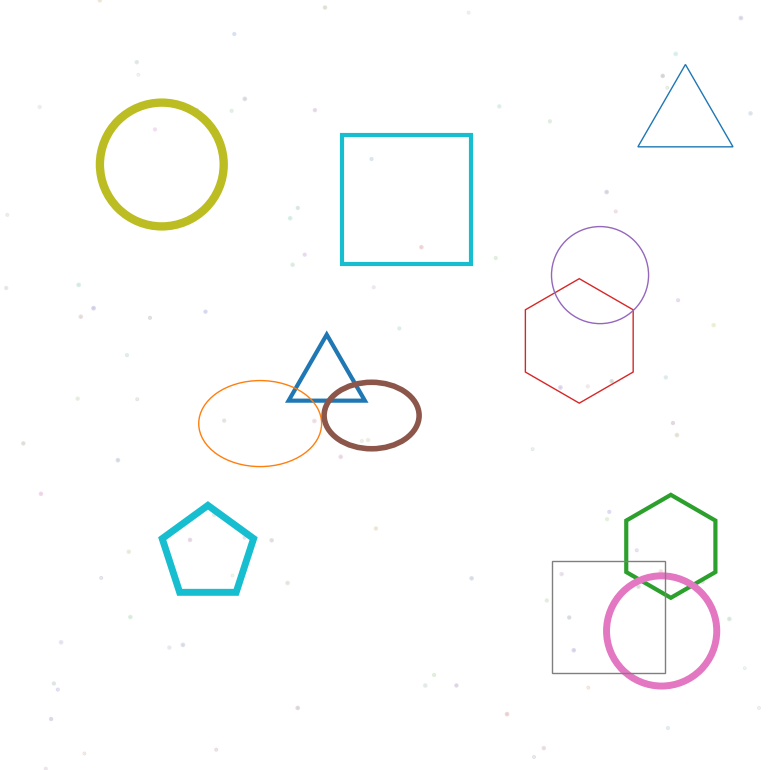[{"shape": "triangle", "thickness": 0.5, "radius": 0.36, "center": [0.89, 0.845]}, {"shape": "triangle", "thickness": 1.5, "radius": 0.29, "center": [0.424, 0.508]}, {"shape": "oval", "thickness": 0.5, "radius": 0.4, "center": [0.338, 0.45]}, {"shape": "hexagon", "thickness": 1.5, "radius": 0.33, "center": [0.871, 0.29]}, {"shape": "hexagon", "thickness": 0.5, "radius": 0.4, "center": [0.752, 0.557]}, {"shape": "circle", "thickness": 0.5, "radius": 0.32, "center": [0.779, 0.643]}, {"shape": "oval", "thickness": 2, "radius": 0.31, "center": [0.483, 0.46]}, {"shape": "circle", "thickness": 2.5, "radius": 0.36, "center": [0.859, 0.181]}, {"shape": "square", "thickness": 0.5, "radius": 0.37, "center": [0.791, 0.199]}, {"shape": "circle", "thickness": 3, "radius": 0.4, "center": [0.21, 0.786]}, {"shape": "pentagon", "thickness": 2.5, "radius": 0.31, "center": [0.27, 0.281]}, {"shape": "square", "thickness": 1.5, "radius": 0.42, "center": [0.528, 0.74]}]